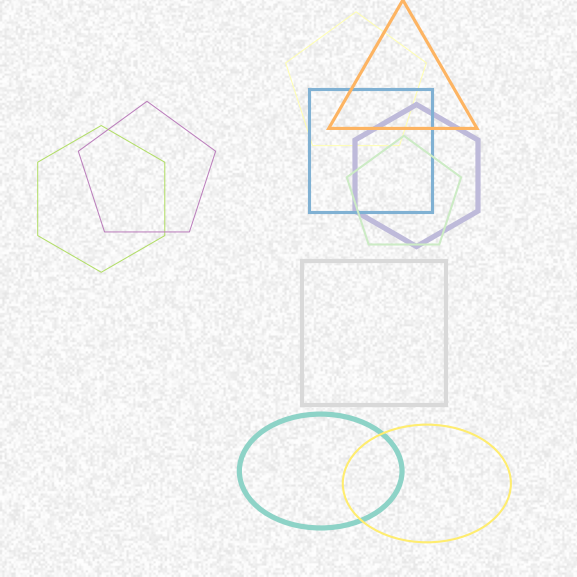[{"shape": "oval", "thickness": 2.5, "radius": 0.7, "center": [0.555, 0.183]}, {"shape": "pentagon", "thickness": 0.5, "radius": 0.64, "center": [0.616, 0.851]}, {"shape": "hexagon", "thickness": 2.5, "radius": 0.61, "center": [0.721, 0.695]}, {"shape": "square", "thickness": 1.5, "radius": 0.53, "center": [0.641, 0.739]}, {"shape": "triangle", "thickness": 1.5, "radius": 0.74, "center": [0.698, 0.851]}, {"shape": "hexagon", "thickness": 0.5, "radius": 0.64, "center": [0.175, 0.655]}, {"shape": "square", "thickness": 2, "radius": 0.62, "center": [0.647, 0.422]}, {"shape": "pentagon", "thickness": 0.5, "radius": 0.63, "center": [0.255, 0.699]}, {"shape": "pentagon", "thickness": 1, "radius": 0.52, "center": [0.699, 0.66]}, {"shape": "oval", "thickness": 1, "radius": 0.73, "center": [0.739, 0.162]}]